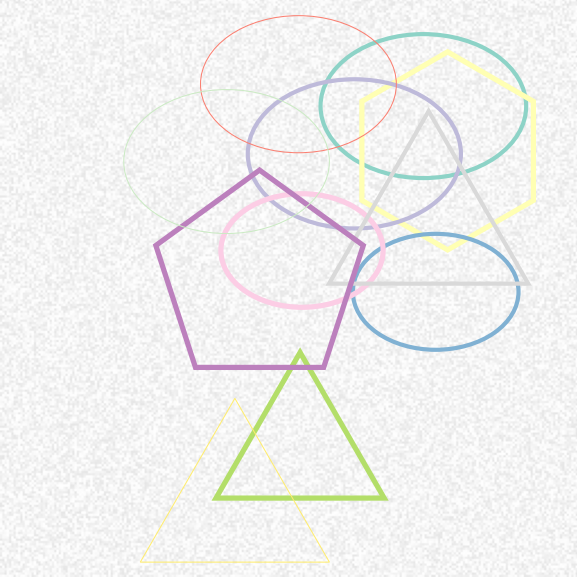[{"shape": "oval", "thickness": 2, "radius": 0.89, "center": [0.733, 0.815]}, {"shape": "hexagon", "thickness": 2.5, "radius": 0.86, "center": [0.775, 0.738]}, {"shape": "oval", "thickness": 2, "radius": 0.92, "center": [0.614, 0.733]}, {"shape": "oval", "thickness": 0.5, "radius": 0.85, "center": [0.517, 0.853]}, {"shape": "oval", "thickness": 2, "radius": 0.72, "center": [0.754, 0.494]}, {"shape": "triangle", "thickness": 2.5, "radius": 0.84, "center": [0.52, 0.221]}, {"shape": "oval", "thickness": 2.5, "radius": 0.7, "center": [0.523, 0.565]}, {"shape": "triangle", "thickness": 2, "radius": 1.0, "center": [0.742, 0.608]}, {"shape": "pentagon", "thickness": 2.5, "radius": 0.94, "center": [0.449, 0.516]}, {"shape": "oval", "thickness": 0.5, "radius": 0.89, "center": [0.392, 0.719]}, {"shape": "triangle", "thickness": 0.5, "radius": 0.95, "center": [0.407, 0.12]}]